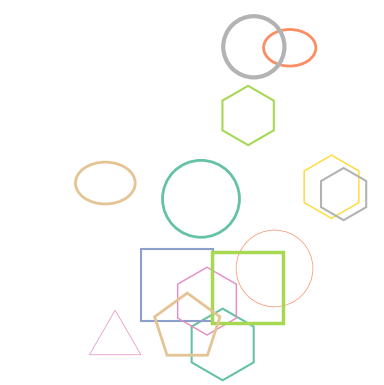[{"shape": "hexagon", "thickness": 1.5, "radius": 0.47, "center": [0.578, 0.105]}, {"shape": "circle", "thickness": 2, "radius": 0.5, "center": [0.522, 0.484]}, {"shape": "oval", "thickness": 2, "radius": 0.34, "center": [0.753, 0.876]}, {"shape": "circle", "thickness": 0.5, "radius": 0.5, "center": [0.713, 0.303]}, {"shape": "square", "thickness": 1.5, "radius": 0.47, "center": [0.459, 0.26]}, {"shape": "triangle", "thickness": 0.5, "radius": 0.39, "center": [0.299, 0.117]}, {"shape": "hexagon", "thickness": 1, "radius": 0.44, "center": [0.538, 0.218]}, {"shape": "square", "thickness": 2.5, "radius": 0.46, "center": [0.643, 0.253]}, {"shape": "hexagon", "thickness": 1.5, "radius": 0.39, "center": [0.645, 0.7]}, {"shape": "hexagon", "thickness": 1, "radius": 0.41, "center": [0.861, 0.515]}, {"shape": "pentagon", "thickness": 2, "radius": 0.45, "center": [0.486, 0.15]}, {"shape": "oval", "thickness": 2, "radius": 0.39, "center": [0.274, 0.525]}, {"shape": "circle", "thickness": 3, "radius": 0.4, "center": [0.659, 0.878]}, {"shape": "hexagon", "thickness": 1.5, "radius": 0.34, "center": [0.893, 0.496]}]